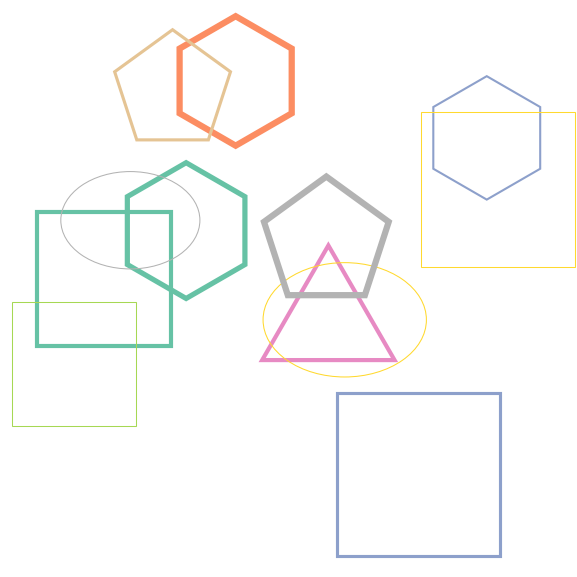[{"shape": "square", "thickness": 2, "radius": 0.58, "center": [0.18, 0.517]}, {"shape": "hexagon", "thickness": 2.5, "radius": 0.59, "center": [0.322, 0.6]}, {"shape": "hexagon", "thickness": 3, "radius": 0.56, "center": [0.408, 0.859]}, {"shape": "square", "thickness": 1.5, "radius": 0.71, "center": [0.725, 0.178]}, {"shape": "hexagon", "thickness": 1, "radius": 0.53, "center": [0.843, 0.76]}, {"shape": "triangle", "thickness": 2, "radius": 0.66, "center": [0.569, 0.442]}, {"shape": "square", "thickness": 0.5, "radius": 0.54, "center": [0.128, 0.369]}, {"shape": "oval", "thickness": 0.5, "radius": 0.71, "center": [0.597, 0.445]}, {"shape": "square", "thickness": 0.5, "radius": 0.67, "center": [0.863, 0.671]}, {"shape": "pentagon", "thickness": 1.5, "radius": 0.53, "center": [0.299, 0.842]}, {"shape": "pentagon", "thickness": 3, "radius": 0.57, "center": [0.565, 0.58]}, {"shape": "oval", "thickness": 0.5, "radius": 0.6, "center": [0.226, 0.618]}]